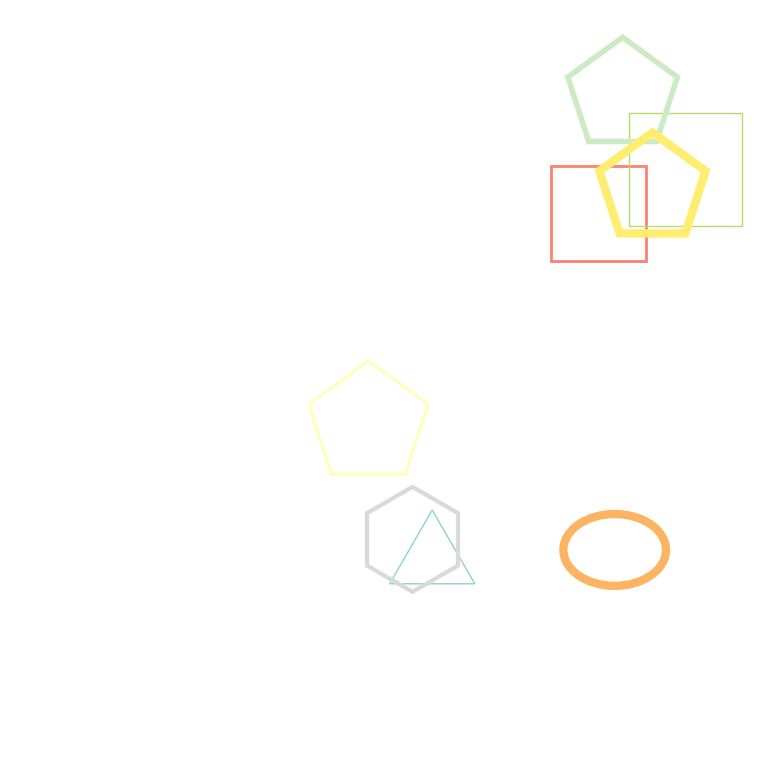[{"shape": "triangle", "thickness": 0.5, "radius": 0.32, "center": [0.561, 0.274]}, {"shape": "pentagon", "thickness": 1, "radius": 0.41, "center": [0.478, 0.45]}, {"shape": "square", "thickness": 1, "radius": 0.31, "center": [0.777, 0.723]}, {"shape": "oval", "thickness": 3, "radius": 0.33, "center": [0.798, 0.286]}, {"shape": "square", "thickness": 0.5, "radius": 0.37, "center": [0.89, 0.78]}, {"shape": "hexagon", "thickness": 1.5, "radius": 0.34, "center": [0.536, 0.3]}, {"shape": "pentagon", "thickness": 2, "radius": 0.37, "center": [0.809, 0.877]}, {"shape": "pentagon", "thickness": 3, "radius": 0.36, "center": [0.847, 0.755]}]